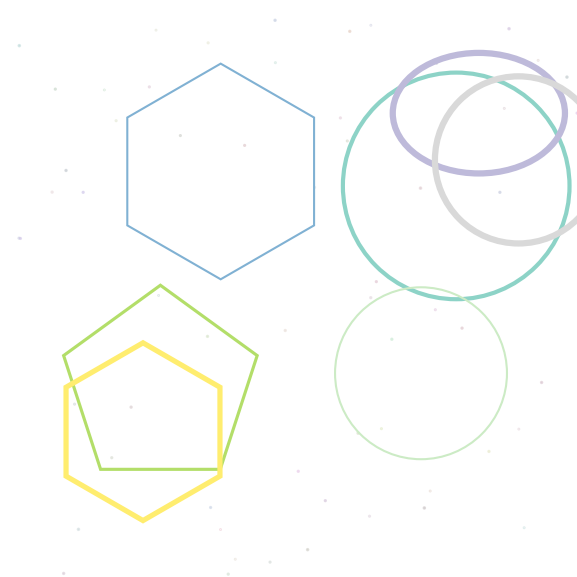[{"shape": "circle", "thickness": 2, "radius": 0.98, "center": [0.79, 0.677]}, {"shape": "oval", "thickness": 3, "radius": 0.75, "center": [0.829, 0.803]}, {"shape": "hexagon", "thickness": 1, "radius": 0.93, "center": [0.382, 0.702]}, {"shape": "pentagon", "thickness": 1.5, "radius": 0.88, "center": [0.278, 0.329]}, {"shape": "circle", "thickness": 3, "radius": 0.72, "center": [0.898, 0.722]}, {"shape": "circle", "thickness": 1, "radius": 0.74, "center": [0.729, 0.353]}, {"shape": "hexagon", "thickness": 2.5, "radius": 0.77, "center": [0.248, 0.252]}]